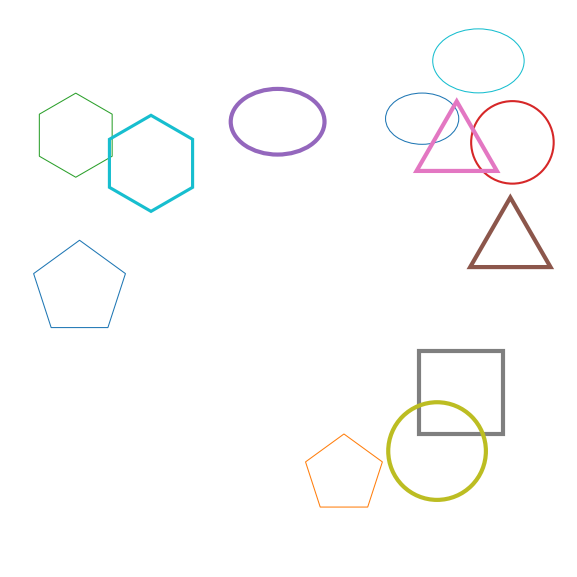[{"shape": "oval", "thickness": 0.5, "radius": 0.32, "center": [0.731, 0.794]}, {"shape": "pentagon", "thickness": 0.5, "radius": 0.42, "center": [0.138, 0.5]}, {"shape": "pentagon", "thickness": 0.5, "radius": 0.35, "center": [0.596, 0.178]}, {"shape": "hexagon", "thickness": 0.5, "radius": 0.36, "center": [0.131, 0.765]}, {"shape": "circle", "thickness": 1, "radius": 0.36, "center": [0.887, 0.753]}, {"shape": "oval", "thickness": 2, "radius": 0.41, "center": [0.481, 0.788]}, {"shape": "triangle", "thickness": 2, "radius": 0.4, "center": [0.884, 0.577]}, {"shape": "triangle", "thickness": 2, "radius": 0.4, "center": [0.791, 0.743]}, {"shape": "square", "thickness": 2, "radius": 0.36, "center": [0.798, 0.319]}, {"shape": "circle", "thickness": 2, "radius": 0.42, "center": [0.757, 0.218]}, {"shape": "oval", "thickness": 0.5, "radius": 0.4, "center": [0.828, 0.894]}, {"shape": "hexagon", "thickness": 1.5, "radius": 0.42, "center": [0.261, 0.716]}]